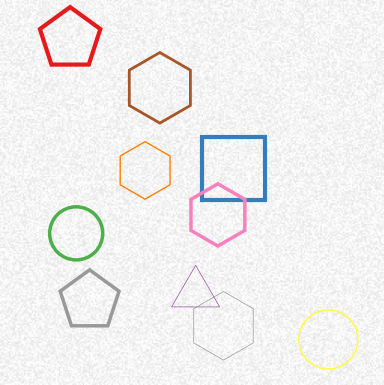[{"shape": "pentagon", "thickness": 3, "radius": 0.41, "center": [0.182, 0.899]}, {"shape": "square", "thickness": 3, "radius": 0.41, "center": [0.607, 0.561]}, {"shape": "circle", "thickness": 2.5, "radius": 0.34, "center": [0.198, 0.394]}, {"shape": "triangle", "thickness": 0.5, "radius": 0.36, "center": [0.508, 0.239]}, {"shape": "hexagon", "thickness": 1, "radius": 0.37, "center": [0.377, 0.557]}, {"shape": "circle", "thickness": 1, "radius": 0.38, "center": [0.853, 0.118]}, {"shape": "hexagon", "thickness": 2, "radius": 0.46, "center": [0.415, 0.772]}, {"shape": "hexagon", "thickness": 2.5, "radius": 0.4, "center": [0.566, 0.442]}, {"shape": "hexagon", "thickness": 0.5, "radius": 0.45, "center": [0.58, 0.154]}, {"shape": "pentagon", "thickness": 2.5, "radius": 0.4, "center": [0.233, 0.219]}]